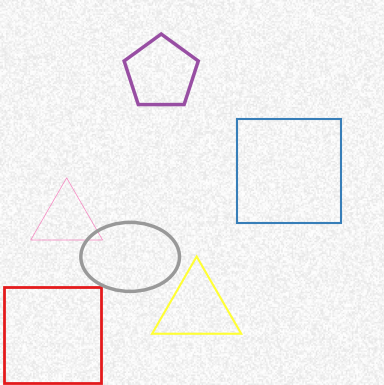[{"shape": "square", "thickness": 2, "radius": 0.63, "center": [0.136, 0.13]}, {"shape": "square", "thickness": 1.5, "radius": 0.68, "center": [0.751, 0.555]}, {"shape": "pentagon", "thickness": 2.5, "radius": 0.51, "center": [0.419, 0.81]}, {"shape": "triangle", "thickness": 1.5, "radius": 0.67, "center": [0.511, 0.2]}, {"shape": "triangle", "thickness": 0.5, "radius": 0.54, "center": [0.173, 0.43]}, {"shape": "oval", "thickness": 2.5, "radius": 0.64, "center": [0.338, 0.333]}]